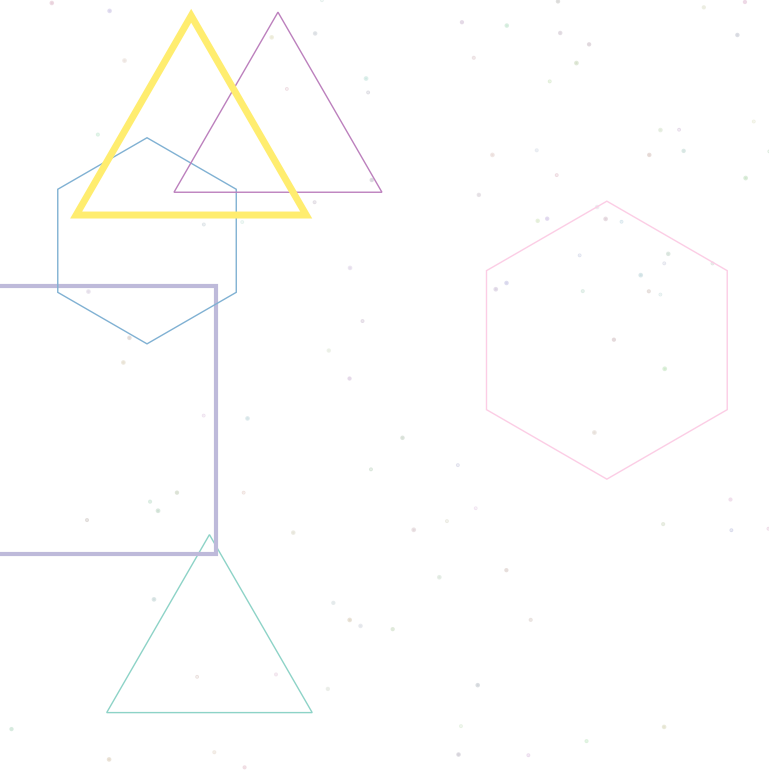[{"shape": "triangle", "thickness": 0.5, "radius": 0.77, "center": [0.272, 0.152]}, {"shape": "square", "thickness": 1.5, "radius": 0.87, "center": [0.107, 0.454]}, {"shape": "hexagon", "thickness": 0.5, "radius": 0.67, "center": [0.191, 0.687]}, {"shape": "hexagon", "thickness": 0.5, "radius": 0.9, "center": [0.788, 0.558]}, {"shape": "triangle", "thickness": 0.5, "radius": 0.78, "center": [0.361, 0.828]}, {"shape": "triangle", "thickness": 2.5, "radius": 0.86, "center": [0.248, 0.807]}]